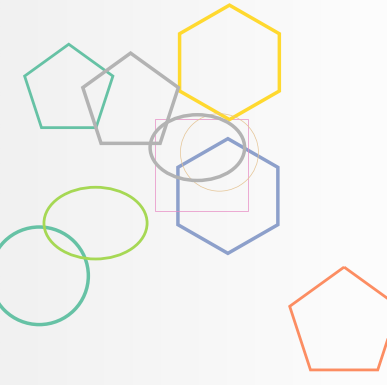[{"shape": "pentagon", "thickness": 2, "radius": 0.6, "center": [0.177, 0.765]}, {"shape": "circle", "thickness": 2.5, "radius": 0.63, "center": [0.101, 0.284]}, {"shape": "pentagon", "thickness": 2, "radius": 0.74, "center": [0.888, 0.159]}, {"shape": "hexagon", "thickness": 2.5, "radius": 0.74, "center": [0.588, 0.491]}, {"shape": "square", "thickness": 0.5, "radius": 0.6, "center": [0.521, 0.571]}, {"shape": "oval", "thickness": 2, "radius": 0.67, "center": [0.247, 0.42]}, {"shape": "hexagon", "thickness": 2.5, "radius": 0.74, "center": [0.592, 0.838]}, {"shape": "circle", "thickness": 0.5, "radius": 0.5, "center": [0.566, 0.604]}, {"shape": "pentagon", "thickness": 2.5, "radius": 0.65, "center": [0.337, 0.732]}, {"shape": "oval", "thickness": 2.5, "radius": 0.61, "center": [0.509, 0.617]}]